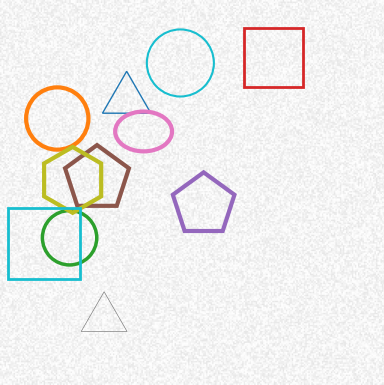[{"shape": "triangle", "thickness": 1, "radius": 0.36, "center": [0.329, 0.742]}, {"shape": "circle", "thickness": 3, "radius": 0.4, "center": [0.149, 0.692]}, {"shape": "circle", "thickness": 2.5, "radius": 0.35, "center": [0.181, 0.382]}, {"shape": "square", "thickness": 2, "radius": 0.39, "center": [0.71, 0.85]}, {"shape": "pentagon", "thickness": 3, "radius": 0.42, "center": [0.529, 0.468]}, {"shape": "pentagon", "thickness": 3, "radius": 0.44, "center": [0.252, 0.536]}, {"shape": "oval", "thickness": 3, "radius": 0.37, "center": [0.373, 0.659]}, {"shape": "triangle", "thickness": 0.5, "radius": 0.34, "center": [0.27, 0.173]}, {"shape": "hexagon", "thickness": 3, "radius": 0.43, "center": [0.189, 0.533]}, {"shape": "square", "thickness": 2, "radius": 0.47, "center": [0.114, 0.368]}, {"shape": "circle", "thickness": 1.5, "radius": 0.44, "center": [0.468, 0.836]}]